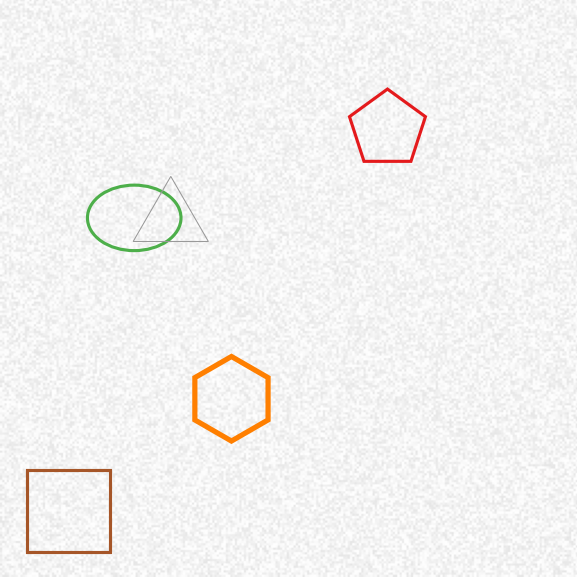[{"shape": "pentagon", "thickness": 1.5, "radius": 0.35, "center": [0.671, 0.776]}, {"shape": "oval", "thickness": 1.5, "radius": 0.41, "center": [0.232, 0.622]}, {"shape": "hexagon", "thickness": 2.5, "radius": 0.37, "center": [0.401, 0.309]}, {"shape": "square", "thickness": 1.5, "radius": 0.36, "center": [0.119, 0.115]}, {"shape": "triangle", "thickness": 0.5, "radius": 0.38, "center": [0.296, 0.619]}]